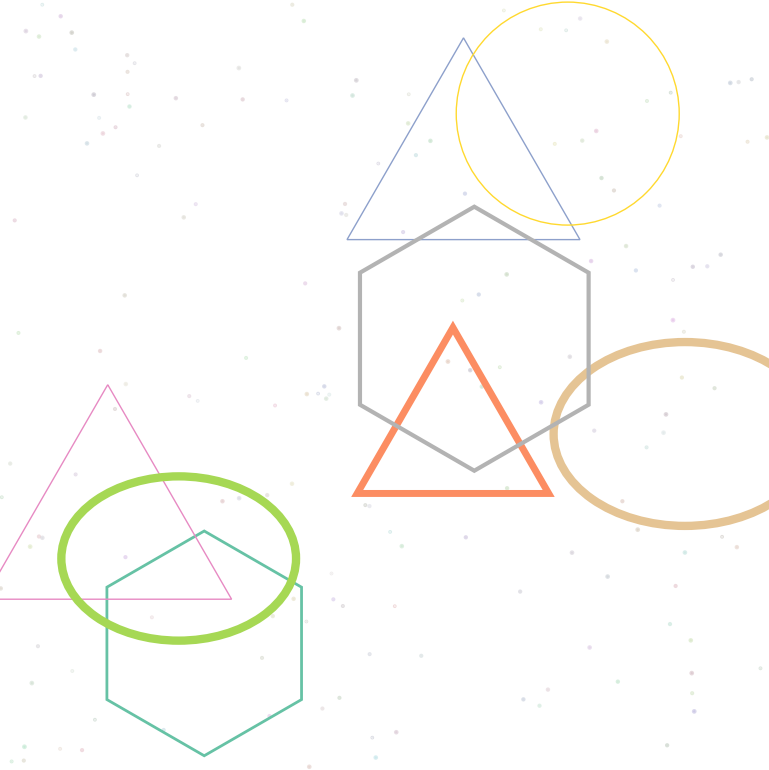[{"shape": "hexagon", "thickness": 1, "radius": 0.73, "center": [0.265, 0.164]}, {"shape": "triangle", "thickness": 2.5, "radius": 0.72, "center": [0.588, 0.431]}, {"shape": "triangle", "thickness": 0.5, "radius": 0.87, "center": [0.602, 0.776]}, {"shape": "triangle", "thickness": 0.5, "radius": 0.93, "center": [0.14, 0.315]}, {"shape": "oval", "thickness": 3, "radius": 0.76, "center": [0.232, 0.275]}, {"shape": "circle", "thickness": 0.5, "radius": 0.72, "center": [0.737, 0.852]}, {"shape": "oval", "thickness": 3, "radius": 0.85, "center": [0.89, 0.436]}, {"shape": "hexagon", "thickness": 1.5, "radius": 0.86, "center": [0.616, 0.56]}]